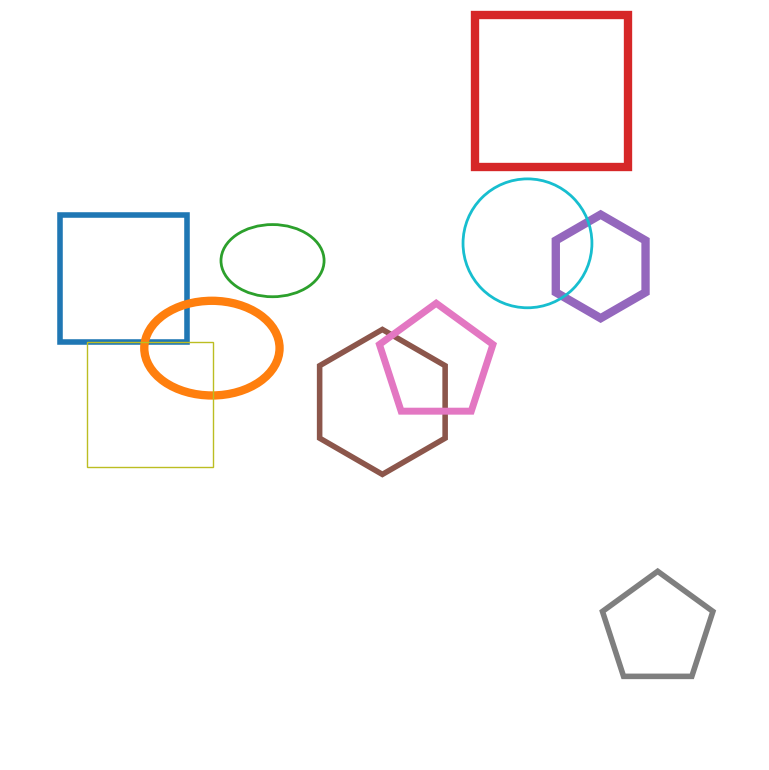[{"shape": "square", "thickness": 2, "radius": 0.41, "center": [0.16, 0.638]}, {"shape": "oval", "thickness": 3, "radius": 0.44, "center": [0.275, 0.548]}, {"shape": "oval", "thickness": 1, "radius": 0.33, "center": [0.354, 0.661]}, {"shape": "square", "thickness": 3, "radius": 0.5, "center": [0.716, 0.882]}, {"shape": "hexagon", "thickness": 3, "radius": 0.34, "center": [0.78, 0.654]}, {"shape": "hexagon", "thickness": 2, "radius": 0.47, "center": [0.497, 0.478]}, {"shape": "pentagon", "thickness": 2.5, "radius": 0.39, "center": [0.566, 0.529]}, {"shape": "pentagon", "thickness": 2, "radius": 0.38, "center": [0.854, 0.183]}, {"shape": "square", "thickness": 0.5, "radius": 0.41, "center": [0.195, 0.475]}, {"shape": "circle", "thickness": 1, "radius": 0.42, "center": [0.685, 0.684]}]